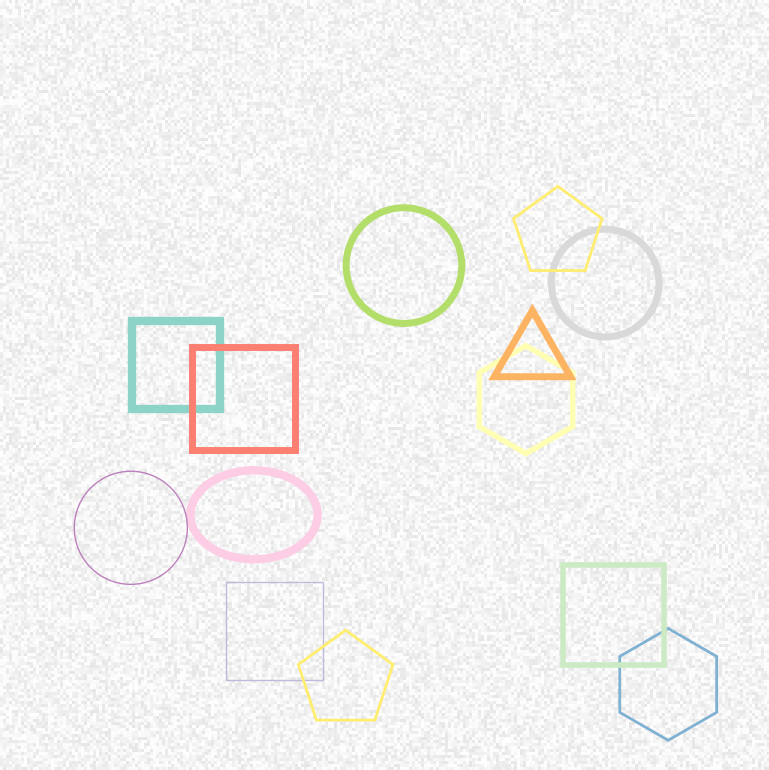[{"shape": "square", "thickness": 3, "radius": 0.29, "center": [0.229, 0.526]}, {"shape": "hexagon", "thickness": 2, "radius": 0.35, "center": [0.683, 0.481]}, {"shape": "square", "thickness": 0.5, "radius": 0.32, "center": [0.357, 0.18]}, {"shape": "square", "thickness": 2.5, "radius": 0.33, "center": [0.316, 0.483]}, {"shape": "hexagon", "thickness": 1, "radius": 0.36, "center": [0.868, 0.111]}, {"shape": "triangle", "thickness": 2.5, "radius": 0.29, "center": [0.691, 0.539]}, {"shape": "circle", "thickness": 2.5, "radius": 0.38, "center": [0.525, 0.655]}, {"shape": "oval", "thickness": 3, "radius": 0.41, "center": [0.33, 0.331]}, {"shape": "circle", "thickness": 2.5, "radius": 0.35, "center": [0.786, 0.632]}, {"shape": "circle", "thickness": 0.5, "radius": 0.37, "center": [0.17, 0.315]}, {"shape": "square", "thickness": 2, "radius": 0.33, "center": [0.797, 0.201]}, {"shape": "pentagon", "thickness": 1, "radius": 0.3, "center": [0.724, 0.697]}, {"shape": "pentagon", "thickness": 1, "radius": 0.32, "center": [0.449, 0.117]}]